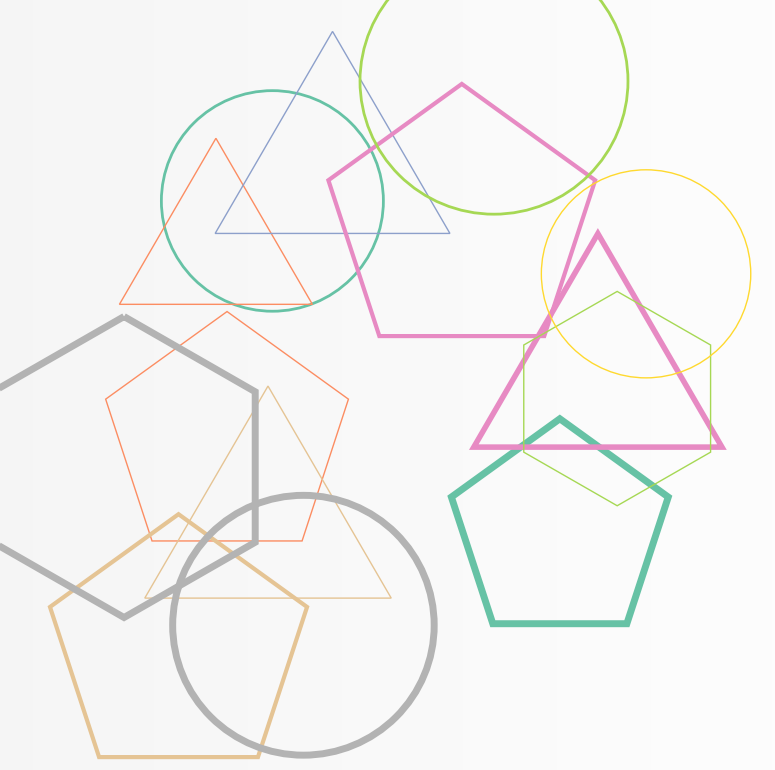[{"shape": "pentagon", "thickness": 2.5, "radius": 0.74, "center": [0.722, 0.309]}, {"shape": "circle", "thickness": 1, "radius": 0.72, "center": [0.351, 0.739]}, {"shape": "triangle", "thickness": 0.5, "radius": 0.72, "center": [0.279, 0.677]}, {"shape": "pentagon", "thickness": 0.5, "radius": 0.82, "center": [0.293, 0.431]}, {"shape": "triangle", "thickness": 0.5, "radius": 0.87, "center": [0.429, 0.784]}, {"shape": "pentagon", "thickness": 1.5, "radius": 0.91, "center": [0.596, 0.71]}, {"shape": "triangle", "thickness": 2, "radius": 0.92, "center": [0.771, 0.512]}, {"shape": "circle", "thickness": 1, "radius": 0.86, "center": [0.637, 0.895]}, {"shape": "hexagon", "thickness": 0.5, "radius": 0.7, "center": [0.796, 0.482]}, {"shape": "circle", "thickness": 0.5, "radius": 0.68, "center": [0.834, 0.644]}, {"shape": "pentagon", "thickness": 1.5, "radius": 0.87, "center": [0.23, 0.158]}, {"shape": "triangle", "thickness": 0.5, "radius": 0.92, "center": [0.346, 0.315]}, {"shape": "circle", "thickness": 2.5, "radius": 0.84, "center": [0.392, 0.188]}, {"shape": "hexagon", "thickness": 2.5, "radius": 0.98, "center": [0.16, 0.393]}]